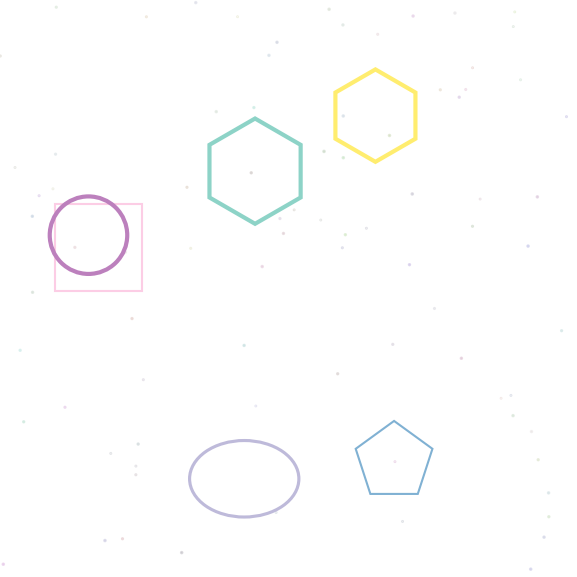[{"shape": "hexagon", "thickness": 2, "radius": 0.46, "center": [0.442, 0.703]}, {"shape": "oval", "thickness": 1.5, "radius": 0.47, "center": [0.423, 0.17]}, {"shape": "pentagon", "thickness": 1, "radius": 0.35, "center": [0.682, 0.2]}, {"shape": "square", "thickness": 1, "radius": 0.38, "center": [0.171, 0.57]}, {"shape": "circle", "thickness": 2, "radius": 0.34, "center": [0.153, 0.592]}, {"shape": "hexagon", "thickness": 2, "radius": 0.4, "center": [0.65, 0.799]}]